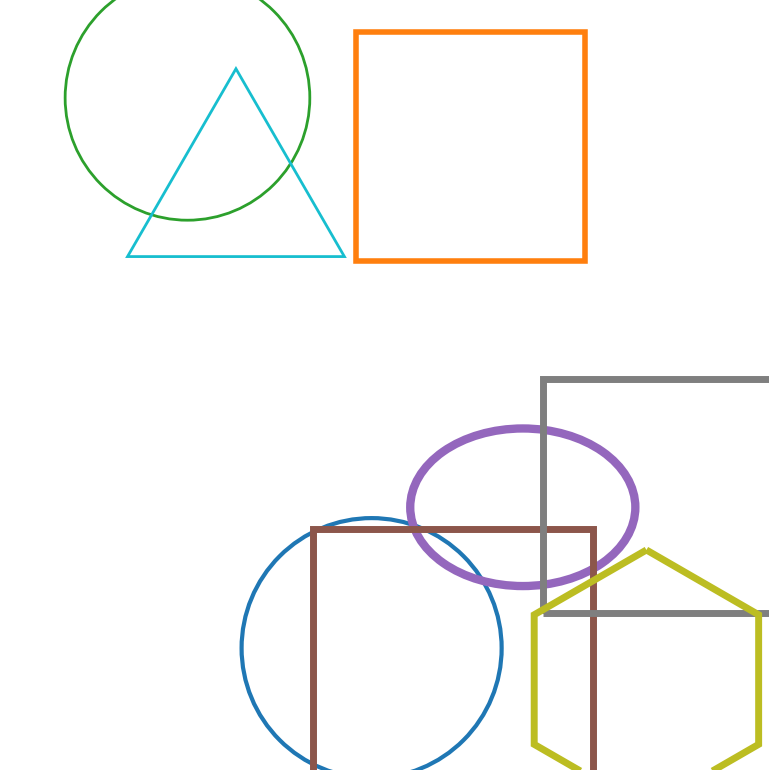[{"shape": "circle", "thickness": 1.5, "radius": 0.84, "center": [0.483, 0.158]}, {"shape": "square", "thickness": 2, "radius": 0.74, "center": [0.611, 0.81]}, {"shape": "circle", "thickness": 1, "radius": 0.79, "center": [0.243, 0.873]}, {"shape": "oval", "thickness": 3, "radius": 0.73, "center": [0.679, 0.341]}, {"shape": "square", "thickness": 2.5, "radius": 0.91, "center": [0.588, 0.131]}, {"shape": "square", "thickness": 2.5, "radius": 0.76, "center": [0.856, 0.356]}, {"shape": "hexagon", "thickness": 2.5, "radius": 0.84, "center": [0.84, 0.117]}, {"shape": "triangle", "thickness": 1, "radius": 0.81, "center": [0.306, 0.748]}]